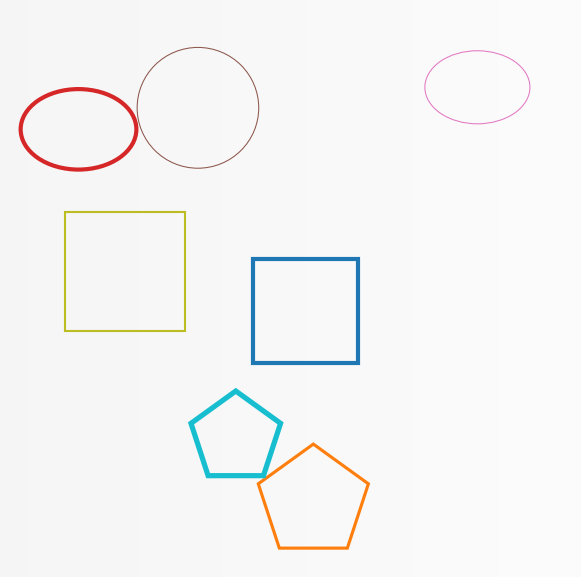[{"shape": "square", "thickness": 2, "radius": 0.45, "center": [0.526, 0.461]}, {"shape": "pentagon", "thickness": 1.5, "radius": 0.5, "center": [0.539, 0.131]}, {"shape": "oval", "thickness": 2, "radius": 0.5, "center": [0.135, 0.775]}, {"shape": "circle", "thickness": 0.5, "radius": 0.52, "center": [0.341, 0.812]}, {"shape": "oval", "thickness": 0.5, "radius": 0.45, "center": [0.821, 0.848]}, {"shape": "square", "thickness": 1, "radius": 0.52, "center": [0.215, 0.529]}, {"shape": "pentagon", "thickness": 2.5, "radius": 0.41, "center": [0.406, 0.241]}]